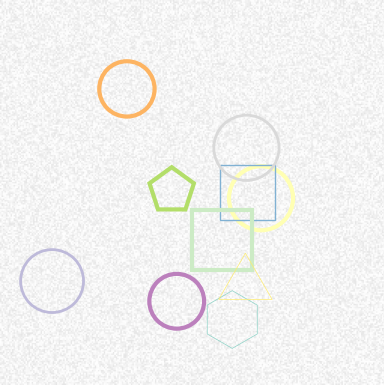[{"shape": "hexagon", "thickness": 0.5, "radius": 0.37, "center": [0.603, 0.17]}, {"shape": "circle", "thickness": 3, "radius": 0.42, "center": [0.678, 0.485]}, {"shape": "circle", "thickness": 2, "radius": 0.41, "center": [0.135, 0.27]}, {"shape": "square", "thickness": 1, "radius": 0.36, "center": [0.643, 0.501]}, {"shape": "circle", "thickness": 3, "radius": 0.36, "center": [0.33, 0.769]}, {"shape": "pentagon", "thickness": 3, "radius": 0.3, "center": [0.446, 0.505]}, {"shape": "circle", "thickness": 2, "radius": 0.42, "center": [0.64, 0.616]}, {"shape": "circle", "thickness": 3, "radius": 0.36, "center": [0.459, 0.218]}, {"shape": "square", "thickness": 3, "radius": 0.39, "center": [0.576, 0.376]}, {"shape": "triangle", "thickness": 0.5, "radius": 0.4, "center": [0.637, 0.262]}]